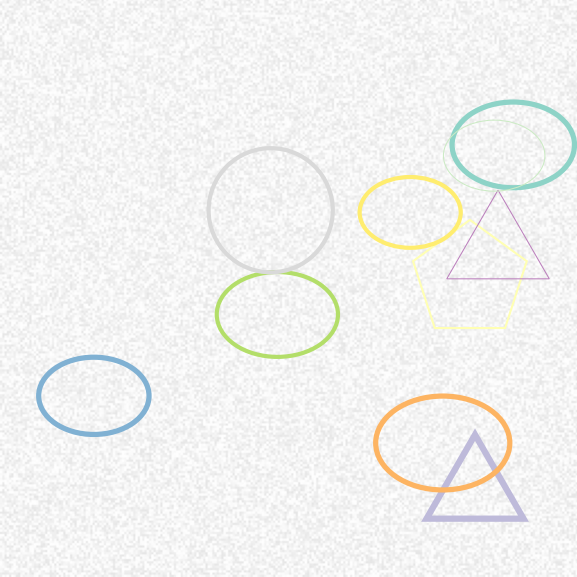[{"shape": "oval", "thickness": 2.5, "radius": 0.53, "center": [0.889, 0.748]}, {"shape": "pentagon", "thickness": 1, "radius": 0.52, "center": [0.814, 0.515]}, {"shape": "triangle", "thickness": 3, "radius": 0.48, "center": [0.823, 0.149]}, {"shape": "oval", "thickness": 2.5, "radius": 0.48, "center": [0.163, 0.314]}, {"shape": "oval", "thickness": 2.5, "radius": 0.58, "center": [0.767, 0.232]}, {"shape": "oval", "thickness": 2, "radius": 0.52, "center": [0.48, 0.455]}, {"shape": "circle", "thickness": 2, "radius": 0.54, "center": [0.469, 0.635]}, {"shape": "triangle", "thickness": 0.5, "radius": 0.51, "center": [0.862, 0.568]}, {"shape": "oval", "thickness": 0.5, "radius": 0.44, "center": [0.856, 0.73]}, {"shape": "oval", "thickness": 2, "radius": 0.44, "center": [0.71, 0.631]}]